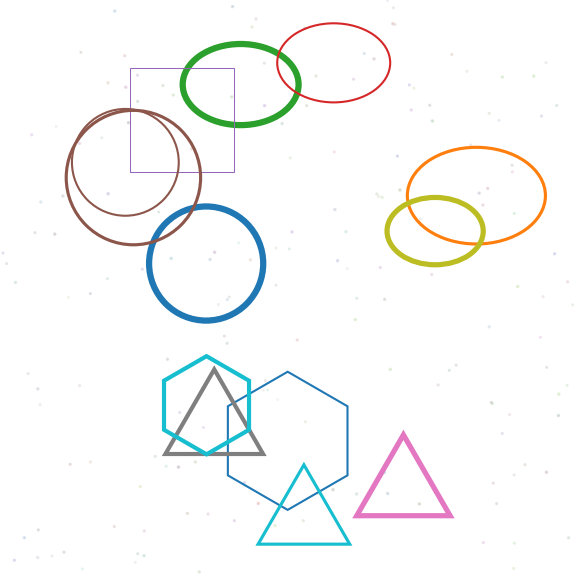[{"shape": "hexagon", "thickness": 1, "radius": 0.6, "center": [0.498, 0.236]}, {"shape": "circle", "thickness": 3, "radius": 0.49, "center": [0.357, 0.543]}, {"shape": "oval", "thickness": 1.5, "radius": 0.6, "center": [0.825, 0.66]}, {"shape": "oval", "thickness": 3, "radius": 0.5, "center": [0.417, 0.853]}, {"shape": "oval", "thickness": 1, "radius": 0.49, "center": [0.578, 0.89]}, {"shape": "square", "thickness": 0.5, "radius": 0.45, "center": [0.315, 0.791]}, {"shape": "circle", "thickness": 1, "radius": 0.46, "center": [0.217, 0.718]}, {"shape": "circle", "thickness": 1.5, "radius": 0.58, "center": [0.231, 0.692]}, {"shape": "triangle", "thickness": 2.5, "radius": 0.47, "center": [0.699, 0.153]}, {"shape": "triangle", "thickness": 2, "radius": 0.49, "center": [0.371, 0.262]}, {"shape": "oval", "thickness": 2.5, "radius": 0.42, "center": [0.753, 0.599]}, {"shape": "triangle", "thickness": 1.5, "radius": 0.46, "center": [0.526, 0.103]}, {"shape": "hexagon", "thickness": 2, "radius": 0.42, "center": [0.358, 0.297]}]